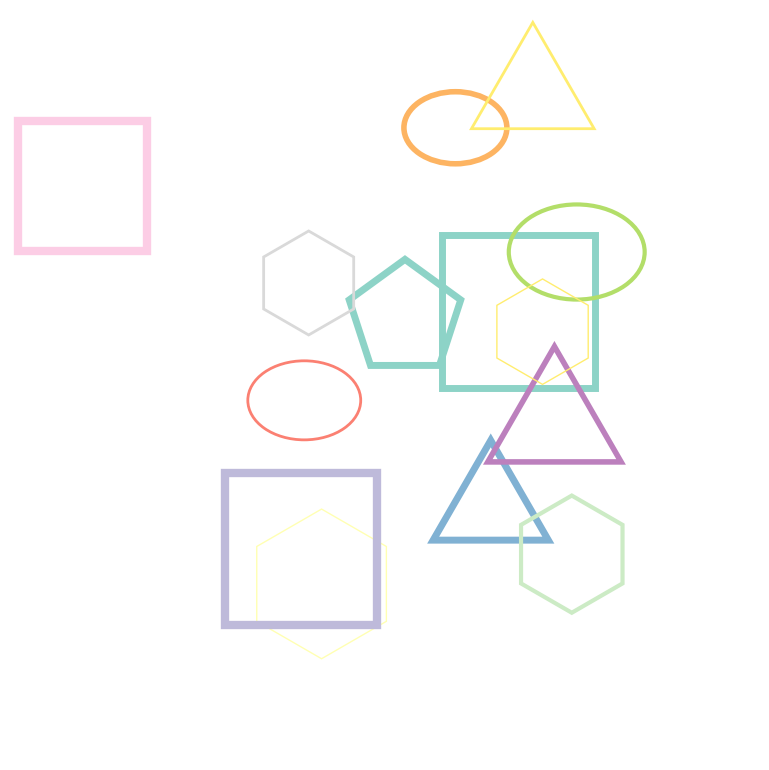[{"shape": "square", "thickness": 2.5, "radius": 0.5, "center": [0.674, 0.595]}, {"shape": "pentagon", "thickness": 2.5, "radius": 0.38, "center": [0.526, 0.587]}, {"shape": "hexagon", "thickness": 0.5, "radius": 0.49, "center": [0.418, 0.242]}, {"shape": "square", "thickness": 3, "radius": 0.5, "center": [0.391, 0.287]}, {"shape": "oval", "thickness": 1, "radius": 0.37, "center": [0.395, 0.48]}, {"shape": "triangle", "thickness": 2.5, "radius": 0.43, "center": [0.637, 0.342]}, {"shape": "oval", "thickness": 2, "radius": 0.33, "center": [0.591, 0.834]}, {"shape": "oval", "thickness": 1.5, "radius": 0.44, "center": [0.749, 0.673]}, {"shape": "square", "thickness": 3, "radius": 0.42, "center": [0.107, 0.758]}, {"shape": "hexagon", "thickness": 1, "radius": 0.34, "center": [0.401, 0.633]}, {"shape": "triangle", "thickness": 2, "radius": 0.5, "center": [0.72, 0.45]}, {"shape": "hexagon", "thickness": 1.5, "radius": 0.38, "center": [0.743, 0.28]}, {"shape": "hexagon", "thickness": 0.5, "radius": 0.34, "center": [0.705, 0.569]}, {"shape": "triangle", "thickness": 1, "radius": 0.46, "center": [0.692, 0.879]}]